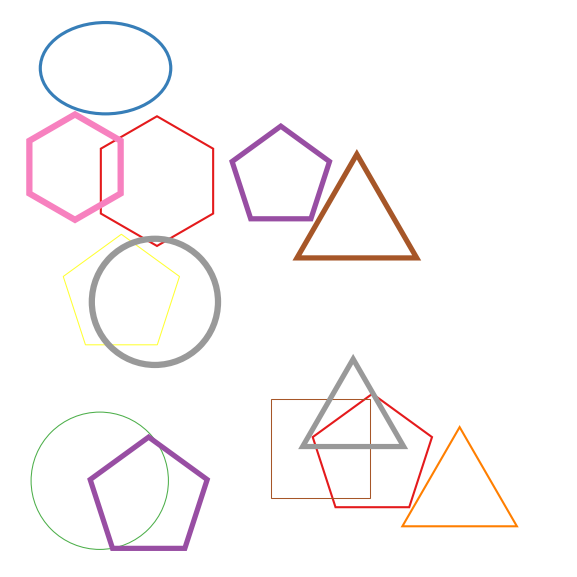[{"shape": "hexagon", "thickness": 1, "radius": 0.56, "center": [0.272, 0.686]}, {"shape": "pentagon", "thickness": 1, "radius": 0.54, "center": [0.645, 0.209]}, {"shape": "oval", "thickness": 1.5, "radius": 0.56, "center": [0.183, 0.881]}, {"shape": "circle", "thickness": 0.5, "radius": 0.59, "center": [0.173, 0.167]}, {"shape": "pentagon", "thickness": 2.5, "radius": 0.44, "center": [0.486, 0.692]}, {"shape": "pentagon", "thickness": 2.5, "radius": 0.53, "center": [0.257, 0.136]}, {"shape": "triangle", "thickness": 1, "radius": 0.57, "center": [0.796, 0.145]}, {"shape": "pentagon", "thickness": 0.5, "radius": 0.53, "center": [0.21, 0.488]}, {"shape": "triangle", "thickness": 2.5, "radius": 0.6, "center": [0.618, 0.612]}, {"shape": "square", "thickness": 0.5, "radius": 0.43, "center": [0.554, 0.223]}, {"shape": "hexagon", "thickness": 3, "radius": 0.46, "center": [0.13, 0.71]}, {"shape": "circle", "thickness": 3, "radius": 0.55, "center": [0.268, 0.476]}, {"shape": "triangle", "thickness": 2.5, "radius": 0.5, "center": [0.612, 0.276]}]